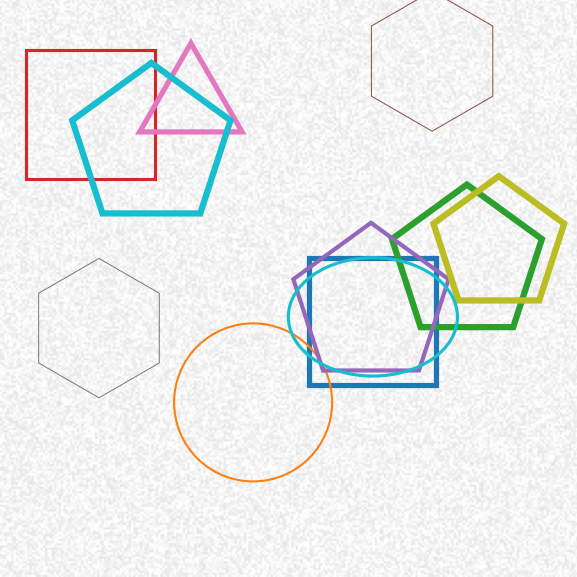[{"shape": "square", "thickness": 2.5, "radius": 0.55, "center": [0.645, 0.442]}, {"shape": "circle", "thickness": 1, "radius": 0.68, "center": [0.438, 0.302]}, {"shape": "pentagon", "thickness": 3, "radius": 0.68, "center": [0.808, 0.543]}, {"shape": "square", "thickness": 1.5, "radius": 0.56, "center": [0.157, 0.801]}, {"shape": "pentagon", "thickness": 2, "radius": 0.71, "center": [0.642, 0.472]}, {"shape": "hexagon", "thickness": 0.5, "radius": 0.61, "center": [0.748, 0.893]}, {"shape": "triangle", "thickness": 2.5, "radius": 0.51, "center": [0.331, 0.822]}, {"shape": "hexagon", "thickness": 0.5, "radius": 0.6, "center": [0.171, 0.431]}, {"shape": "pentagon", "thickness": 3, "radius": 0.59, "center": [0.864, 0.575]}, {"shape": "pentagon", "thickness": 3, "radius": 0.72, "center": [0.262, 0.746]}, {"shape": "oval", "thickness": 1.5, "radius": 0.73, "center": [0.646, 0.45]}]